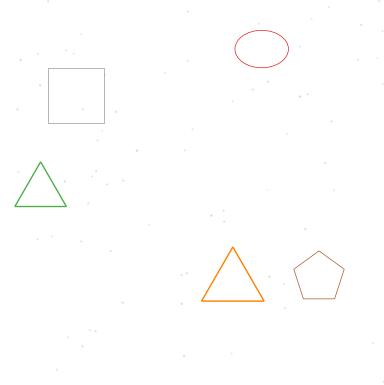[{"shape": "oval", "thickness": 0.5, "radius": 0.35, "center": [0.68, 0.873]}, {"shape": "triangle", "thickness": 1, "radius": 0.39, "center": [0.106, 0.502]}, {"shape": "triangle", "thickness": 1, "radius": 0.47, "center": [0.605, 0.265]}, {"shape": "pentagon", "thickness": 0.5, "radius": 0.34, "center": [0.829, 0.279]}, {"shape": "square", "thickness": 0.5, "radius": 0.36, "center": [0.197, 0.752]}]